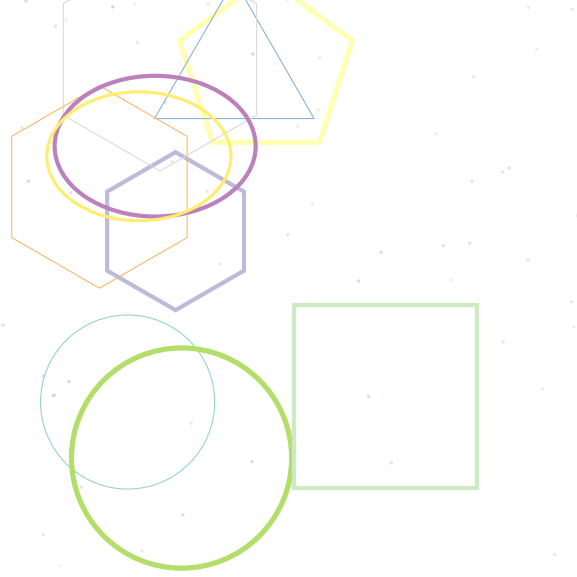[{"shape": "circle", "thickness": 0.5, "radius": 0.75, "center": [0.221, 0.303]}, {"shape": "pentagon", "thickness": 2.5, "radius": 0.79, "center": [0.461, 0.88]}, {"shape": "hexagon", "thickness": 2, "radius": 0.68, "center": [0.304, 0.599]}, {"shape": "triangle", "thickness": 0.5, "radius": 0.8, "center": [0.406, 0.874]}, {"shape": "hexagon", "thickness": 0.5, "radius": 0.88, "center": [0.172, 0.675]}, {"shape": "circle", "thickness": 2.5, "radius": 0.95, "center": [0.314, 0.206]}, {"shape": "hexagon", "thickness": 0.5, "radius": 0.97, "center": [0.277, 0.896]}, {"shape": "oval", "thickness": 2, "radius": 0.87, "center": [0.269, 0.746]}, {"shape": "square", "thickness": 2, "radius": 0.79, "center": [0.668, 0.312]}, {"shape": "oval", "thickness": 1.5, "radius": 0.8, "center": [0.24, 0.729]}]